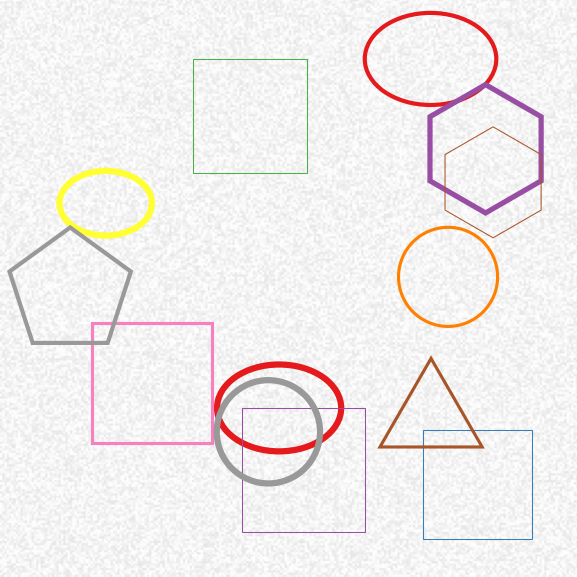[{"shape": "oval", "thickness": 2, "radius": 0.57, "center": [0.746, 0.897]}, {"shape": "oval", "thickness": 3, "radius": 0.54, "center": [0.483, 0.293]}, {"shape": "square", "thickness": 0.5, "radius": 0.47, "center": [0.827, 0.16]}, {"shape": "square", "thickness": 0.5, "radius": 0.49, "center": [0.432, 0.798]}, {"shape": "hexagon", "thickness": 2.5, "radius": 0.56, "center": [0.841, 0.741]}, {"shape": "square", "thickness": 0.5, "radius": 0.53, "center": [0.525, 0.186]}, {"shape": "circle", "thickness": 1.5, "radius": 0.43, "center": [0.776, 0.52]}, {"shape": "oval", "thickness": 3, "radius": 0.4, "center": [0.183, 0.647]}, {"shape": "triangle", "thickness": 1.5, "radius": 0.51, "center": [0.746, 0.276]}, {"shape": "hexagon", "thickness": 0.5, "radius": 0.48, "center": [0.854, 0.683]}, {"shape": "square", "thickness": 1.5, "radius": 0.52, "center": [0.263, 0.336]}, {"shape": "pentagon", "thickness": 2, "radius": 0.55, "center": [0.122, 0.495]}, {"shape": "circle", "thickness": 3, "radius": 0.45, "center": [0.465, 0.251]}]